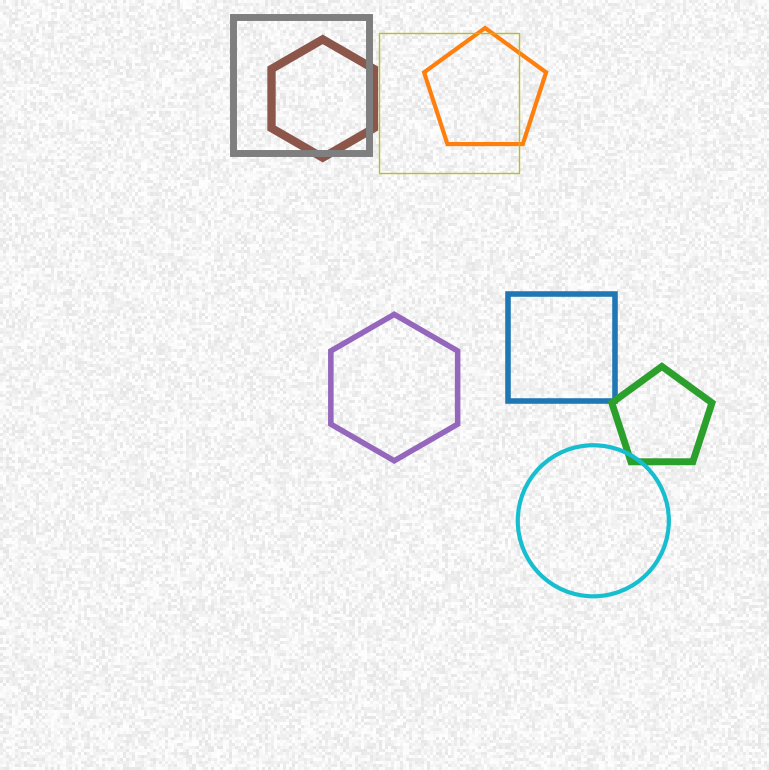[{"shape": "square", "thickness": 2, "radius": 0.35, "center": [0.729, 0.549]}, {"shape": "pentagon", "thickness": 1.5, "radius": 0.42, "center": [0.63, 0.88]}, {"shape": "pentagon", "thickness": 2.5, "radius": 0.34, "center": [0.86, 0.456]}, {"shape": "hexagon", "thickness": 2, "radius": 0.48, "center": [0.512, 0.497]}, {"shape": "hexagon", "thickness": 3, "radius": 0.38, "center": [0.419, 0.872]}, {"shape": "square", "thickness": 2.5, "radius": 0.44, "center": [0.39, 0.889]}, {"shape": "square", "thickness": 0.5, "radius": 0.45, "center": [0.584, 0.866]}, {"shape": "circle", "thickness": 1.5, "radius": 0.49, "center": [0.771, 0.324]}]